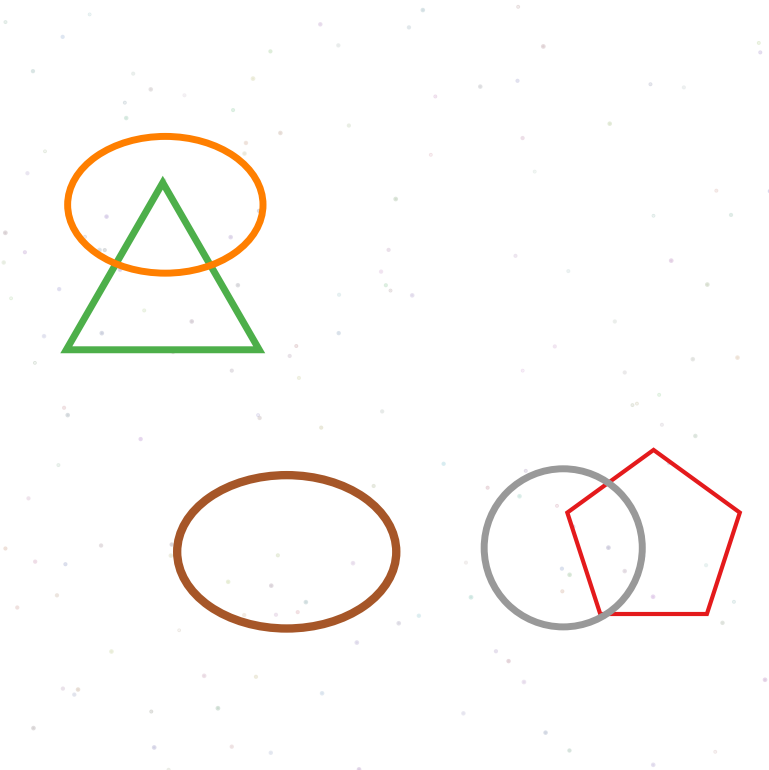[{"shape": "pentagon", "thickness": 1.5, "radius": 0.59, "center": [0.849, 0.298]}, {"shape": "triangle", "thickness": 2.5, "radius": 0.72, "center": [0.211, 0.618]}, {"shape": "oval", "thickness": 2.5, "radius": 0.63, "center": [0.215, 0.734]}, {"shape": "oval", "thickness": 3, "radius": 0.71, "center": [0.372, 0.283]}, {"shape": "circle", "thickness": 2.5, "radius": 0.51, "center": [0.731, 0.289]}]